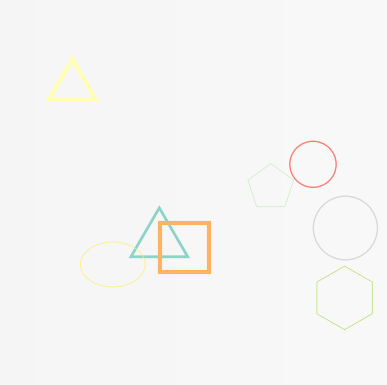[{"shape": "triangle", "thickness": 2, "radius": 0.42, "center": [0.411, 0.375]}, {"shape": "triangle", "thickness": 3, "radius": 0.35, "center": [0.187, 0.777]}, {"shape": "circle", "thickness": 1, "radius": 0.3, "center": [0.808, 0.573]}, {"shape": "square", "thickness": 3, "radius": 0.32, "center": [0.476, 0.357]}, {"shape": "hexagon", "thickness": 0.5, "radius": 0.41, "center": [0.889, 0.226]}, {"shape": "circle", "thickness": 1, "radius": 0.41, "center": [0.891, 0.408]}, {"shape": "pentagon", "thickness": 0.5, "radius": 0.31, "center": [0.699, 0.513]}, {"shape": "oval", "thickness": 0.5, "radius": 0.42, "center": [0.291, 0.313]}]